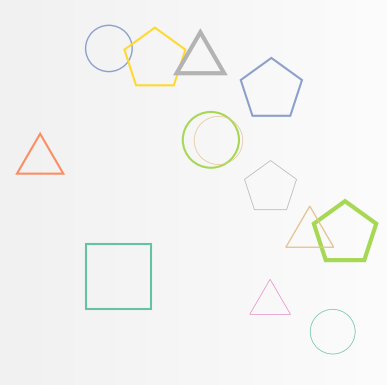[{"shape": "square", "thickness": 1.5, "radius": 0.42, "center": [0.305, 0.282]}, {"shape": "circle", "thickness": 0.5, "radius": 0.29, "center": [0.859, 0.138]}, {"shape": "triangle", "thickness": 1.5, "radius": 0.35, "center": [0.104, 0.583]}, {"shape": "circle", "thickness": 1, "radius": 0.3, "center": [0.281, 0.874]}, {"shape": "pentagon", "thickness": 1.5, "radius": 0.42, "center": [0.7, 0.766]}, {"shape": "triangle", "thickness": 0.5, "radius": 0.3, "center": [0.697, 0.214]}, {"shape": "pentagon", "thickness": 3, "radius": 0.42, "center": [0.89, 0.393]}, {"shape": "circle", "thickness": 1.5, "radius": 0.36, "center": [0.544, 0.637]}, {"shape": "pentagon", "thickness": 1.5, "radius": 0.41, "center": [0.4, 0.845]}, {"shape": "circle", "thickness": 0.5, "radius": 0.31, "center": [0.564, 0.635]}, {"shape": "triangle", "thickness": 1, "radius": 0.36, "center": [0.799, 0.393]}, {"shape": "triangle", "thickness": 3, "radius": 0.35, "center": [0.517, 0.845]}, {"shape": "pentagon", "thickness": 0.5, "radius": 0.35, "center": [0.698, 0.512]}]